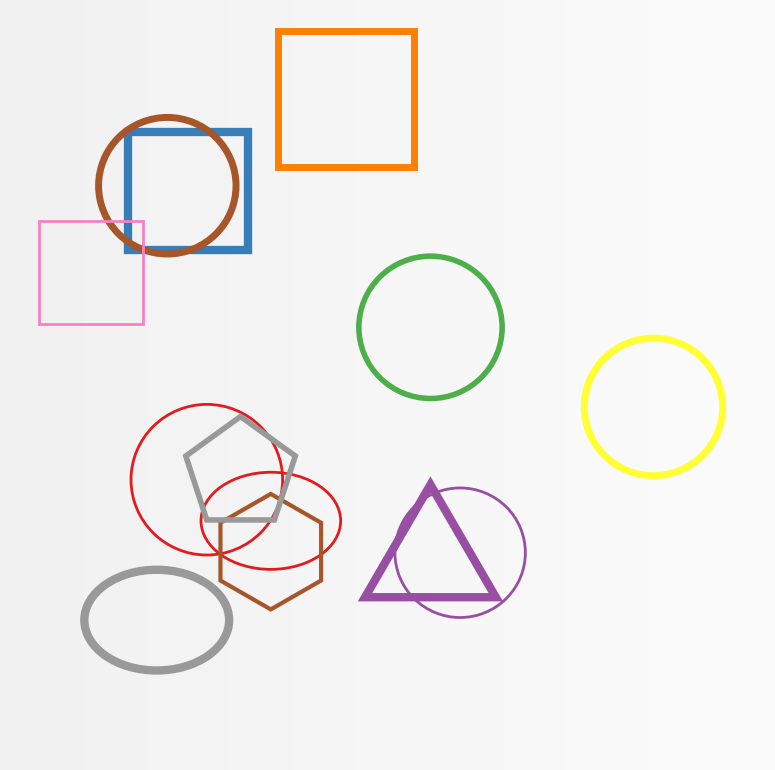[{"shape": "circle", "thickness": 1, "radius": 0.49, "center": [0.267, 0.377]}, {"shape": "oval", "thickness": 1, "radius": 0.45, "center": [0.349, 0.324]}, {"shape": "square", "thickness": 3, "radius": 0.39, "center": [0.243, 0.752]}, {"shape": "circle", "thickness": 2, "radius": 0.46, "center": [0.555, 0.575]}, {"shape": "triangle", "thickness": 3, "radius": 0.49, "center": [0.555, 0.273]}, {"shape": "circle", "thickness": 1, "radius": 0.42, "center": [0.594, 0.282]}, {"shape": "square", "thickness": 2.5, "radius": 0.44, "center": [0.446, 0.871]}, {"shape": "circle", "thickness": 2.5, "radius": 0.45, "center": [0.843, 0.472]}, {"shape": "circle", "thickness": 2.5, "radius": 0.44, "center": [0.216, 0.759]}, {"shape": "hexagon", "thickness": 1.5, "radius": 0.37, "center": [0.349, 0.284]}, {"shape": "square", "thickness": 1, "radius": 0.34, "center": [0.118, 0.646]}, {"shape": "oval", "thickness": 3, "radius": 0.47, "center": [0.202, 0.195]}, {"shape": "pentagon", "thickness": 2, "radius": 0.37, "center": [0.31, 0.385]}]